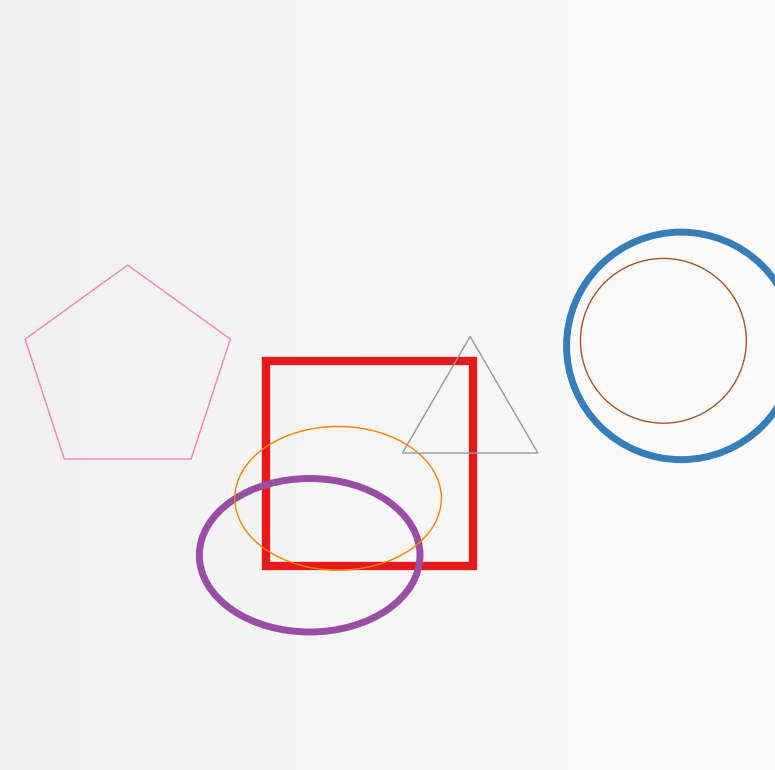[{"shape": "square", "thickness": 3, "radius": 0.67, "center": [0.477, 0.398]}, {"shape": "circle", "thickness": 2.5, "radius": 0.74, "center": [0.879, 0.551]}, {"shape": "oval", "thickness": 2.5, "radius": 0.71, "center": [0.4, 0.279]}, {"shape": "oval", "thickness": 0.5, "radius": 0.67, "center": [0.436, 0.353]}, {"shape": "circle", "thickness": 0.5, "radius": 0.54, "center": [0.856, 0.557]}, {"shape": "pentagon", "thickness": 0.5, "radius": 0.7, "center": [0.165, 0.517]}, {"shape": "triangle", "thickness": 0.5, "radius": 0.5, "center": [0.607, 0.462]}]